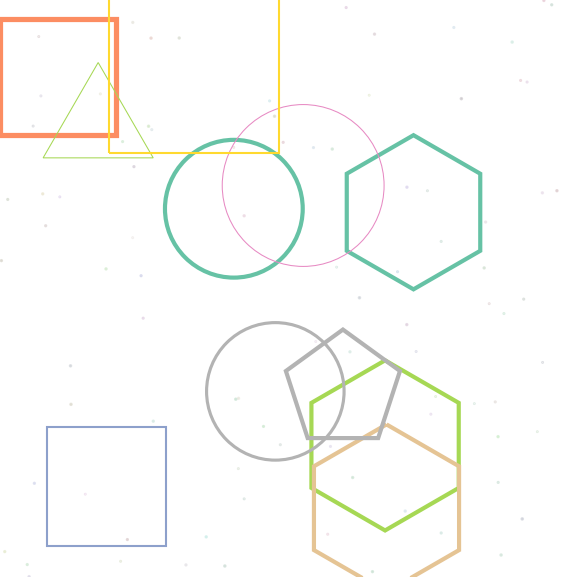[{"shape": "circle", "thickness": 2, "radius": 0.6, "center": [0.405, 0.638]}, {"shape": "hexagon", "thickness": 2, "radius": 0.67, "center": [0.716, 0.632]}, {"shape": "square", "thickness": 2.5, "radius": 0.5, "center": [0.1, 0.866]}, {"shape": "square", "thickness": 1, "radius": 0.51, "center": [0.184, 0.157]}, {"shape": "circle", "thickness": 0.5, "radius": 0.7, "center": [0.525, 0.678]}, {"shape": "hexagon", "thickness": 2, "radius": 0.74, "center": [0.667, 0.228]}, {"shape": "triangle", "thickness": 0.5, "radius": 0.55, "center": [0.17, 0.781]}, {"shape": "square", "thickness": 1, "radius": 0.74, "center": [0.336, 0.882]}, {"shape": "hexagon", "thickness": 2, "radius": 0.73, "center": [0.669, 0.119]}, {"shape": "circle", "thickness": 1.5, "radius": 0.6, "center": [0.477, 0.321]}, {"shape": "pentagon", "thickness": 2, "radius": 0.52, "center": [0.594, 0.325]}]